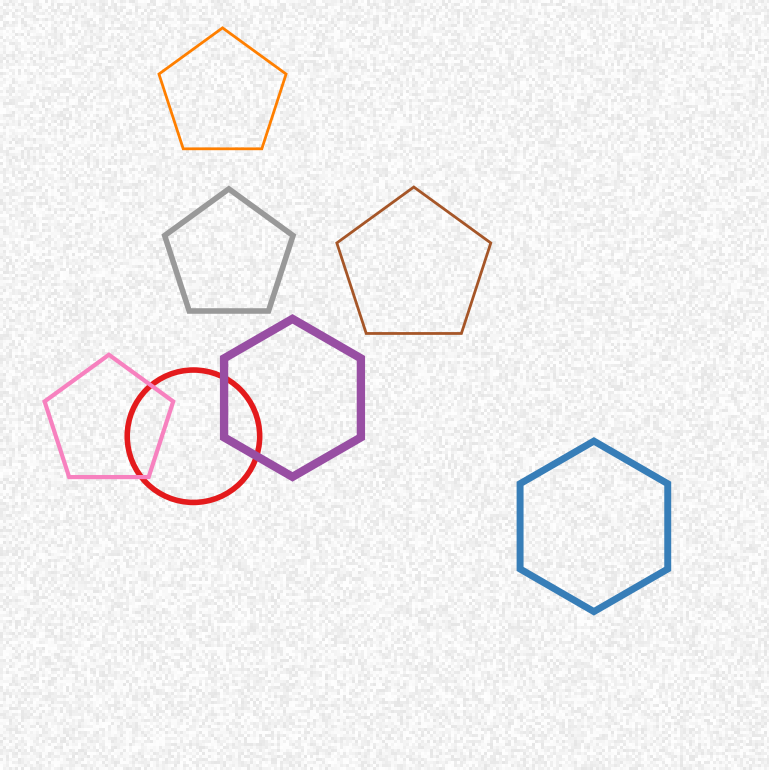[{"shape": "circle", "thickness": 2, "radius": 0.43, "center": [0.251, 0.433]}, {"shape": "hexagon", "thickness": 2.5, "radius": 0.55, "center": [0.771, 0.316]}, {"shape": "hexagon", "thickness": 3, "radius": 0.51, "center": [0.38, 0.483]}, {"shape": "pentagon", "thickness": 1, "radius": 0.43, "center": [0.289, 0.877]}, {"shape": "pentagon", "thickness": 1, "radius": 0.53, "center": [0.537, 0.652]}, {"shape": "pentagon", "thickness": 1.5, "radius": 0.44, "center": [0.141, 0.451]}, {"shape": "pentagon", "thickness": 2, "radius": 0.44, "center": [0.297, 0.667]}]